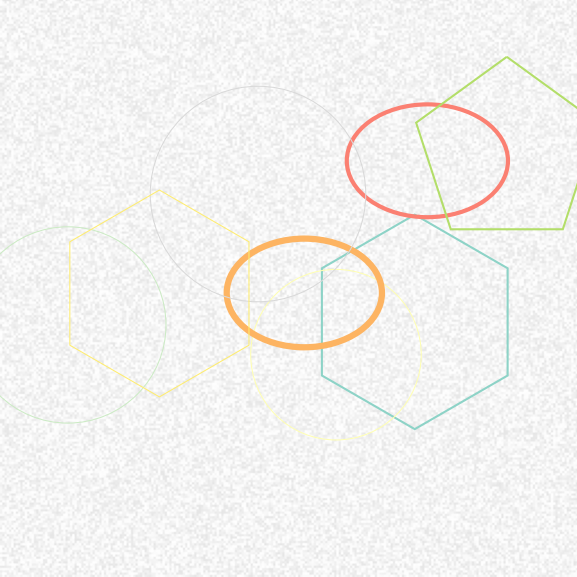[{"shape": "hexagon", "thickness": 1, "radius": 0.93, "center": [0.718, 0.442]}, {"shape": "circle", "thickness": 0.5, "radius": 0.74, "center": [0.582, 0.385]}, {"shape": "oval", "thickness": 2, "radius": 0.7, "center": [0.74, 0.721]}, {"shape": "oval", "thickness": 3, "radius": 0.67, "center": [0.527, 0.492]}, {"shape": "pentagon", "thickness": 1, "radius": 0.83, "center": [0.878, 0.736]}, {"shape": "circle", "thickness": 0.5, "radius": 0.93, "center": [0.447, 0.663]}, {"shape": "circle", "thickness": 0.5, "radius": 0.85, "center": [0.117, 0.436]}, {"shape": "hexagon", "thickness": 0.5, "radius": 0.9, "center": [0.276, 0.491]}]